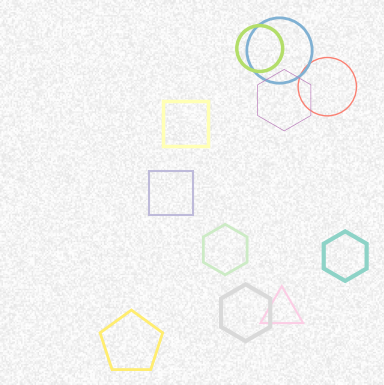[{"shape": "hexagon", "thickness": 3, "radius": 0.32, "center": [0.897, 0.335]}, {"shape": "square", "thickness": 2.5, "radius": 0.3, "center": [0.482, 0.679]}, {"shape": "square", "thickness": 1.5, "radius": 0.29, "center": [0.443, 0.5]}, {"shape": "circle", "thickness": 1, "radius": 0.38, "center": [0.85, 0.775]}, {"shape": "circle", "thickness": 2, "radius": 0.42, "center": [0.726, 0.869]}, {"shape": "circle", "thickness": 2.5, "radius": 0.3, "center": [0.675, 0.874]}, {"shape": "triangle", "thickness": 1.5, "radius": 0.32, "center": [0.732, 0.193]}, {"shape": "hexagon", "thickness": 3, "radius": 0.37, "center": [0.638, 0.188]}, {"shape": "hexagon", "thickness": 0.5, "radius": 0.4, "center": [0.738, 0.74]}, {"shape": "hexagon", "thickness": 2, "radius": 0.33, "center": [0.585, 0.352]}, {"shape": "pentagon", "thickness": 2, "radius": 0.43, "center": [0.341, 0.109]}]